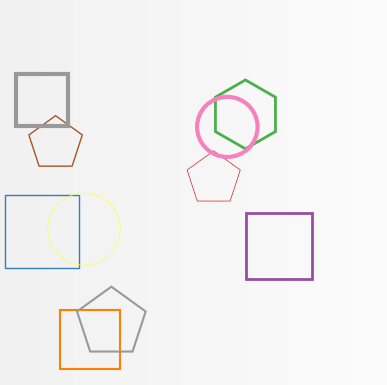[{"shape": "pentagon", "thickness": 0.5, "radius": 0.36, "center": [0.551, 0.536]}, {"shape": "square", "thickness": 1, "radius": 0.48, "center": [0.109, 0.399]}, {"shape": "hexagon", "thickness": 2, "radius": 0.45, "center": [0.633, 0.703]}, {"shape": "square", "thickness": 2, "radius": 0.43, "center": [0.719, 0.361]}, {"shape": "square", "thickness": 1.5, "radius": 0.38, "center": [0.232, 0.119]}, {"shape": "circle", "thickness": 0.5, "radius": 0.47, "center": [0.217, 0.405]}, {"shape": "pentagon", "thickness": 1, "radius": 0.36, "center": [0.143, 0.627]}, {"shape": "circle", "thickness": 3, "radius": 0.39, "center": [0.587, 0.67]}, {"shape": "pentagon", "thickness": 1.5, "radius": 0.47, "center": [0.287, 0.162]}, {"shape": "square", "thickness": 3, "radius": 0.34, "center": [0.108, 0.74]}]